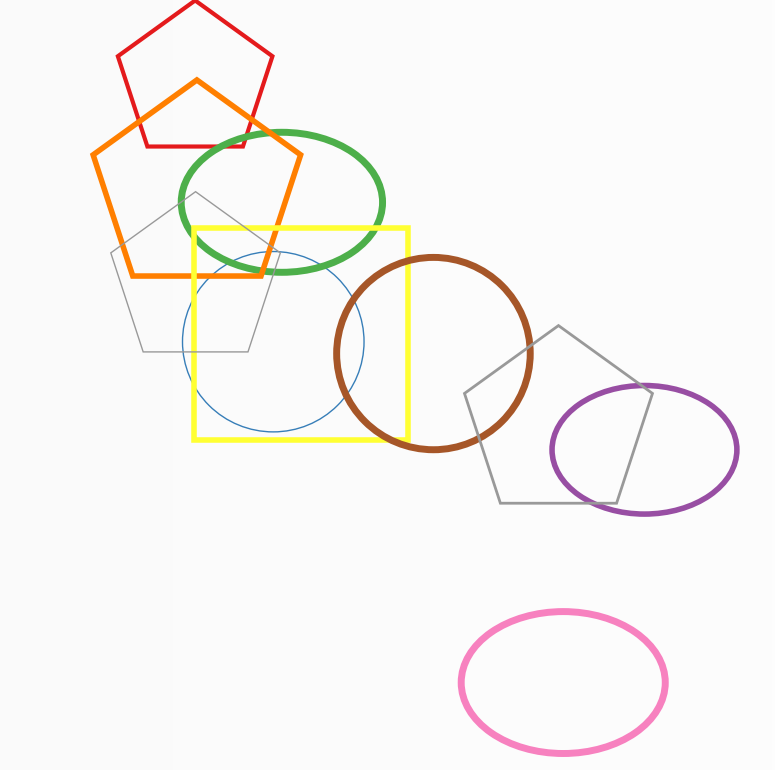[{"shape": "pentagon", "thickness": 1.5, "radius": 0.52, "center": [0.252, 0.895]}, {"shape": "circle", "thickness": 0.5, "radius": 0.59, "center": [0.353, 0.556]}, {"shape": "oval", "thickness": 2.5, "radius": 0.65, "center": [0.364, 0.737]}, {"shape": "oval", "thickness": 2, "radius": 0.6, "center": [0.832, 0.416]}, {"shape": "pentagon", "thickness": 2, "radius": 0.7, "center": [0.254, 0.755]}, {"shape": "square", "thickness": 2, "radius": 0.69, "center": [0.388, 0.566]}, {"shape": "circle", "thickness": 2.5, "radius": 0.62, "center": [0.559, 0.541]}, {"shape": "oval", "thickness": 2.5, "radius": 0.66, "center": [0.727, 0.114]}, {"shape": "pentagon", "thickness": 1, "radius": 0.64, "center": [0.721, 0.45]}, {"shape": "pentagon", "thickness": 0.5, "radius": 0.58, "center": [0.252, 0.636]}]